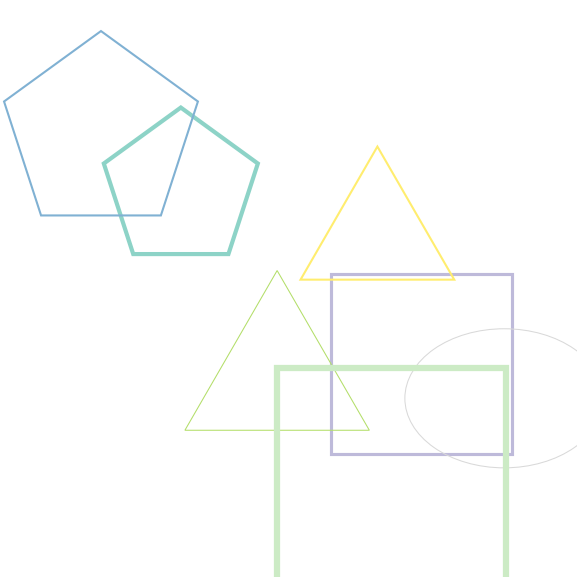[{"shape": "pentagon", "thickness": 2, "radius": 0.7, "center": [0.313, 0.673]}, {"shape": "square", "thickness": 1.5, "radius": 0.78, "center": [0.73, 0.369]}, {"shape": "pentagon", "thickness": 1, "radius": 0.88, "center": [0.175, 0.769]}, {"shape": "triangle", "thickness": 0.5, "radius": 0.92, "center": [0.48, 0.346]}, {"shape": "oval", "thickness": 0.5, "radius": 0.86, "center": [0.873, 0.309]}, {"shape": "square", "thickness": 3, "radius": 0.99, "center": [0.678, 0.164]}, {"shape": "triangle", "thickness": 1, "radius": 0.77, "center": [0.654, 0.592]}]